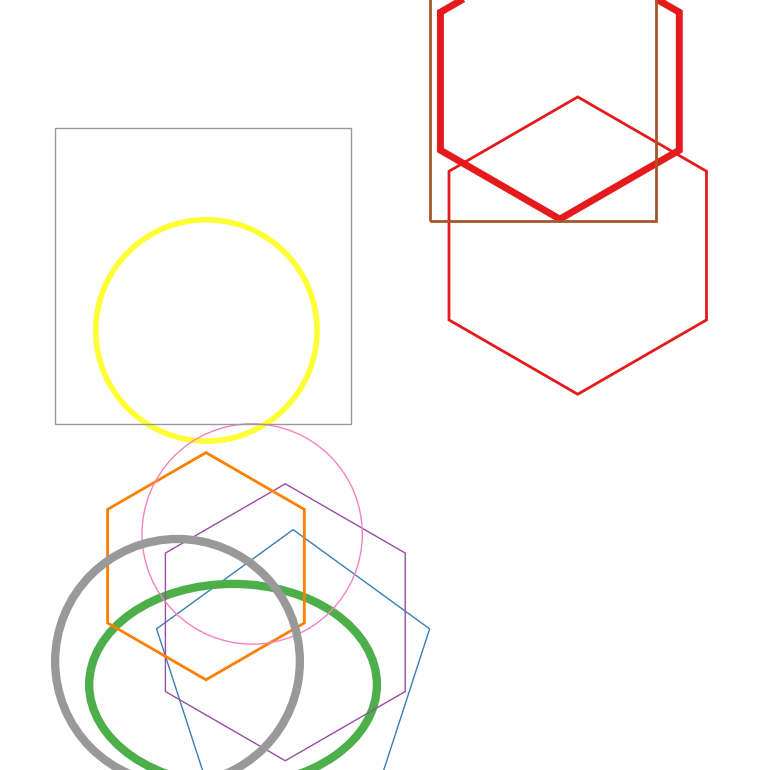[{"shape": "hexagon", "thickness": 2.5, "radius": 0.9, "center": [0.727, 0.895]}, {"shape": "hexagon", "thickness": 1, "radius": 0.97, "center": [0.75, 0.681]}, {"shape": "pentagon", "thickness": 0.5, "radius": 0.93, "center": [0.381, 0.126]}, {"shape": "oval", "thickness": 3, "radius": 0.93, "center": [0.303, 0.111]}, {"shape": "hexagon", "thickness": 0.5, "radius": 0.9, "center": [0.371, 0.192]}, {"shape": "hexagon", "thickness": 1, "radius": 0.74, "center": [0.267, 0.265]}, {"shape": "circle", "thickness": 2, "radius": 0.72, "center": [0.268, 0.571]}, {"shape": "square", "thickness": 1, "radius": 0.73, "center": [0.705, 0.859]}, {"shape": "circle", "thickness": 0.5, "radius": 0.72, "center": [0.327, 0.307]}, {"shape": "square", "thickness": 0.5, "radius": 0.96, "center": [0.263, 0.642]}, {"shape": "circle", "thickness": 3, "radius": 0.79, "center": [0.231, 0.141]}]